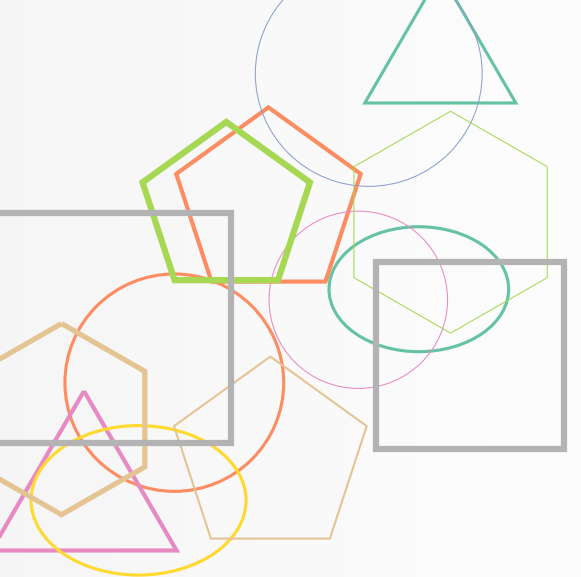[{"shape": "oval", "thickness": 1.5, "radius": 0.77, "center": [0.721, 0.498]}, {"shape": "triangle", "thickness": 1.5, "radius": 0.75, "center": [0.758, 0.896]}, {"shape": "circle", "thickness": 1.5, "radius": 0.94, "center": [0.3, 0.337]}, {"shape": "pentagon", "thickness": 2, "radius": 0.83, "center": [0.462, 0.646]}, {"shape": "circle", "thickness": 0.5, "radius": 0.98, "center": [0.634, 0.872]}, {"shape": "circle", "thickness": 0.5, "radius": 0.77, "center": [0.616, 0.48]}, {"shape": "triangle", "thickness": 2, "radius": 0.92, "center": [0.144, 0.138]}, {"shape": "hexagon", "thickness": 0.5, "radius": 0.96, "center": [0.775, 0.614]}, {"shape": "pentagon", "thickness": 3, "radius": 0.76, "center": [0.389, 0.637]}, {"shape": "oval", "thickness": 1.5, "radius": 0.92, "center": [0.238, 0.133]}, {"shape": "hexagon", "thickness": 2.5, "radius": 0.83, "center": [0.106, 0.273]}, {"shape": "pentagon", "thickness": 1, "radius": 0.87, "center": [0.465, 0.208]}, {"shape": "square", "thickness": 3, "radius": 0.81, "center": [0.808, 0.384]}, {"shape": "square", "thickness": 3, "radius": 1.0, "center": [0.197, 0.431]}]